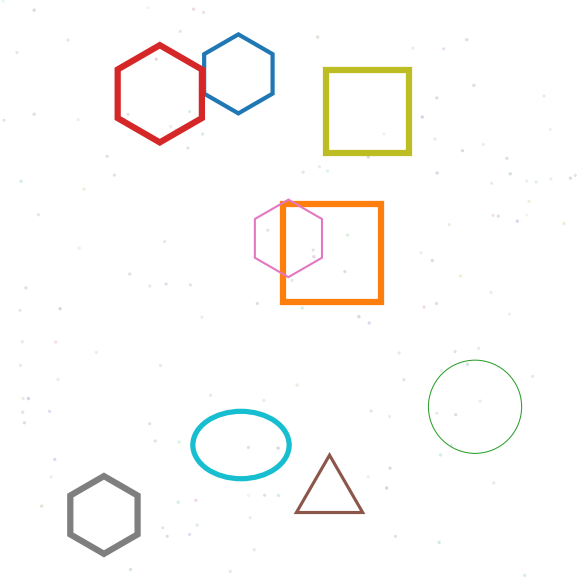[{"shape": "hexagon", "thickness": 2, "radius": 0.34, "center": [0.413, 0.871]}, {"shape": "square", "thickness": 3, "radius": 0.43, "center": [0.575, 0.561]}, {"shape": "circle", "thickness": 0.5, "radius": 0.4, "center": [0.823, 0.295]}, {"shape": "hexagon", "thickness": 3, "radius": 0.42, "center": [0.277, 0.837]}, {"shape": "triangle", "thickness": 1.5, "radius": 0.33, "center": [0.571, 0.145]}, {"shape": "hexagon", "thickness": 1, "radius": 0.34, "center": [0.499, 0.586]}, {"shape": "hexagon", "thickness": 3, "radius": 0.34, "center": [0.18, 0.107]}, {"shape": "square", "thickness": 3, "radius": 0.36, "center": [0.636, 0.806]}, {"shape": "oval", "thickness": 2.5, "radius": 0.42, "center": [0.417, 0.229]}]